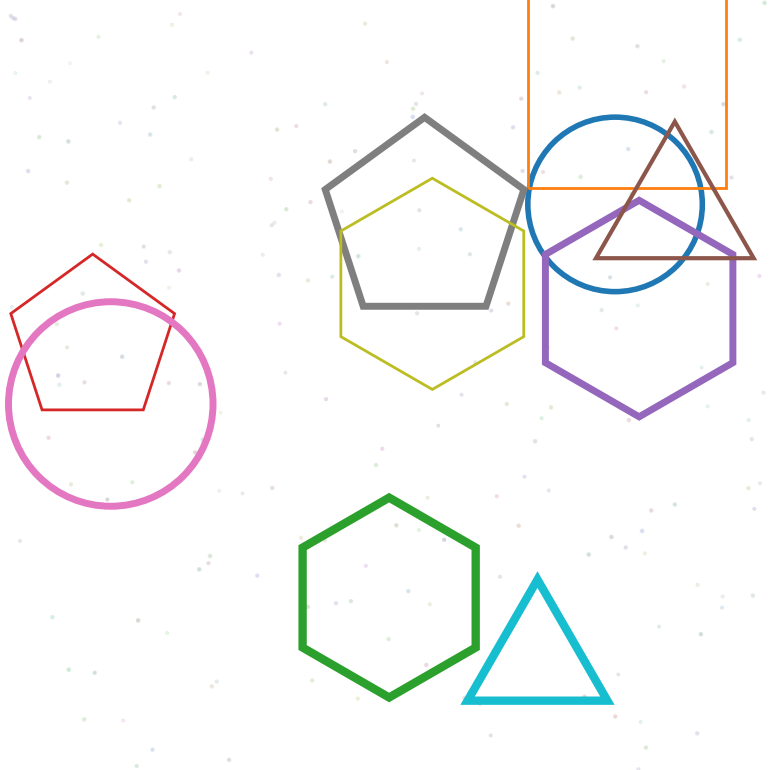[{"shape": "circle", "thickness": 2, "radius": 0.57, "center": [0.799, 0.735]}, {"shape": "square", "thickness": 1, "radius": 0.64, "center": [0.814, 0.884]}, {"shape": "hexagon", "thickness": 3, "radius": 0.65, "center": [0.505, 0.224]}, {"shape": "pentagon", "thickness": 1, "radius": 0.56, "center": [0.12, 0.558]}, {"shape": "hexagon", "thickness": 2.5, "radius": 0.7, "center": [0.83, 0.599]}, {"shape": "triangle", "thickness": 1.5, "radius": 0.59, "center": [0.876, 0.724]}, {"shape": "circle", "thickness": 2.5, "radius": 0.66, "center": [0.144, 0.475]}, {"shape": "pentagon", "thickness": 2.5, "radius": 0.68, "center": [0.551, 0.712]}, {"shape": "hexagon", "thickness": 1, "radius": 0.69, "center": [0.561, 0.631]}, {"shape": "triangle", "thickness": 3, "radius": 0.52, "center": [0.698, 0.142]}]